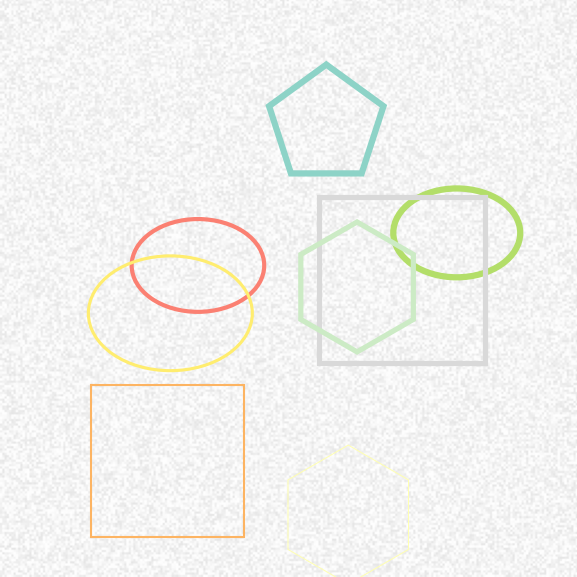[{"shape": "pentagon", "thickness": 3, "radius": 0.52, "center": [0.565, 0.783]}, {"shape": "hexagon", "thickness": 0.5, "radius": 0.6, "center": [0.603, 0.108]}, {"shape": "oval", "thickness": 2, "radius": 0.57, "center": [0.343, 0.539]}, {"shape": "square", "thickness": 1, "radius": 0.66, "center": [0.29, 0.202]}, {"shape": "oval", "thickness": 3, "radius": 0.55, "center": [0.791, 0.596]}, {"shape": "square", "thickness": 2.5, "radius": 0.72, "center": [0.696, 0.514]}, {"shape": "hexagon", "thickness": 2.5, "radius": 0.56, "center": [0.618, 0.502]}, {"shape": "oval", "thickness": 1.5, "radius": 0.71, "center": [0.295, 0.457]}]